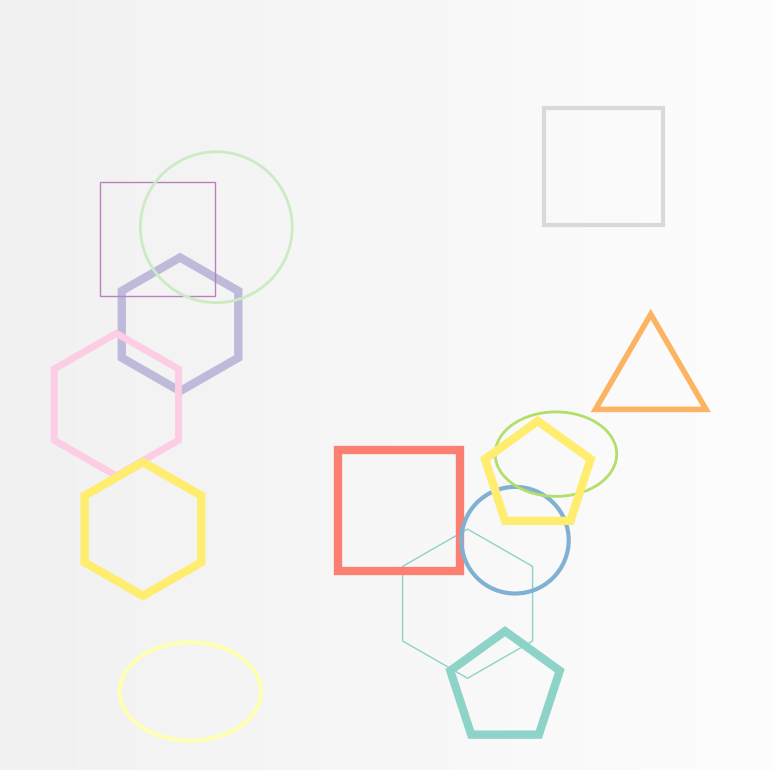[{"shape": "hexagon", "thickness": 0.5, "radius": 0.48, "center": [0.603, 0.216]}, {"shape": "pentagon", "thickness": 3, "radius": 0.37, "center": [0.652, 0.106]}, {"shape": "oval", "thickness": 1.5, "radius": 0.46, "center": [0.246, 0.102]}, {"shape": "hexagon", "thickness": 3, "radius": 0.43, "center": [0.232, 0.579]}, {"shape": "square", "thickness": 3, "radius": 0.39, "center": [0.515, 0.337]}, {"shape": "circle", "thickness": 1.5, "radius": 0.35, "center": [0.665, 0.298]}, {"shape": "triangle", "thickness": 2, "radius": 0.41, "center": [0.84, 0.51]}, {"shape": "oval", "thickness": 1, "radius": 0.39, "center": [0.717, 0.41]}, {"shape": "hexagon", "thickness": 2.5, "radius": 0.46, "center": [0.15, 0.475]}, {"shape": "square", "thickness": 1.5, "radius": 0.38, "center": [0.779, 0.784]}, {"shape": "square", "thickness": 0.5, "radius": 0.37, "center": [0.203, 0.689]}, {"shape": "circle", "thickness": 1, "radius": 0.49, "center": [0.279, 0.705]}, {"shape": "pentagon", "thickness": 3, "radius": 0.36, "center": [0.694, 0.382]}, {"shape": "hexagon", "thickness": 3, "radius": 0.43, "center": [0.184, 0.313]}]